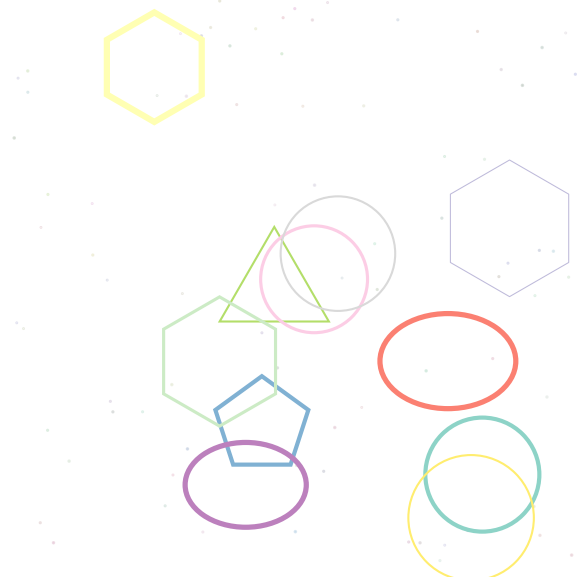[{"shape": "circle", "thickness": 2, "radius": 0.49, "center": [0.835, 0.177]}, {"shape": "hexagon", "thickness": 3, "radius": 0.47, "center": [0.267, 0.883]}, {"shape": "hexagon", "thickness": 0.5, "radius": 0.59, "center": [0.882, 0.604]}, {"shape": "oval", "thickness": 2.5, "radius": 0.59, "center": [0.776, 0.374]}, {"shape": "pentagon", "thickness": 2, "radius": 0.42, "center": [0.453, 0.263]}, {"shape": "triangle", "thickness": 1, "radius": 0.55, "center": [0.475, 0.497]}, {"shape": "circle", "thickness": 1.5, "radius": 0.46, "center": [0.544, 0.516]}, {"shape": "circle", "thickness": 1, "radius": 0.5, "center": [0.585, 0.56]}, {"shape": "oval", "thickness": 2.5, "radius": 0.52, "center": [0.425, 0.16]}, {"shape": "hexagon", "thickness": 1.5, "radius": 0.56, "center": [0.38, 0.373]}, {"shape": "circle", "thickness": 1, "radius": 0.54, "center": [0.816, 0.103]}]